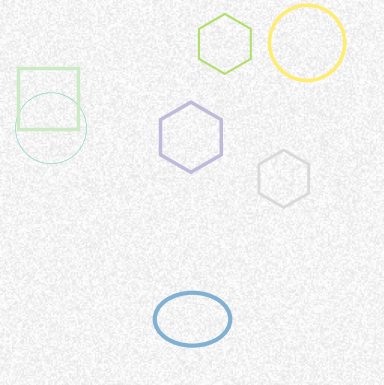[{"shape": "circle", "thickness": 0.5, "radius": 0.46, "center": [0.133, 0.667]}, {"shape": "hexagon", "thickness": 2.5, "radius": 0.46, "center": [0.496, 0.644]}, {"shape": "oval", "thickness": 3, "radius": 0.49, "center": [0.5, 0.171]}, {"shape": "hexagon", "thickness": 1.5, "radius": 0.39, "center": [0.584, 0.886]}, {"shape": "hexagon", "thickness": 2, "radius": 0.37, "center": [0.737, 0.536]}, {"shape": "square", "thickness": 2.5, "radius": 0.39, "center": [0.124, 0.744]}, {"shape": "circle", "thickness": 2.5, "radius": 0.49, "center": [0.798, 0.889]}]